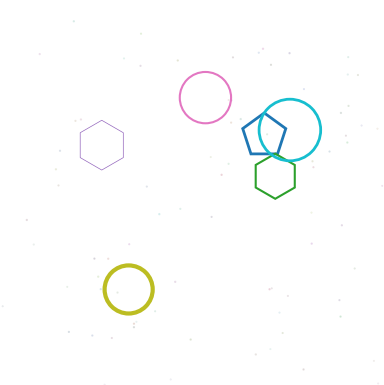[{"shape": "pentagon", "thickness": 2, "radius": 0.29, "center": [0.686, 0.648]}, {"shape": "hexagon", "thickness": 1.5, "radius": 0.29, "center": [0.715, 0.542]}, {"shape": "hexagon", "thickness": 0.5, "radius": 0.32, "center": [0.264, 0.623]}, {"shape": "circle", "thickness": 1.5, "radius": 0.33, "center": [0.534, 0.746]}, {"shape": "circle", "thickness": 3, "radius": 0.31, "center": [0.334, 0.248]}, {"shape": "circle", "thickness": 2, "radius": 0.4, "center": [0.753, 0.662]}]